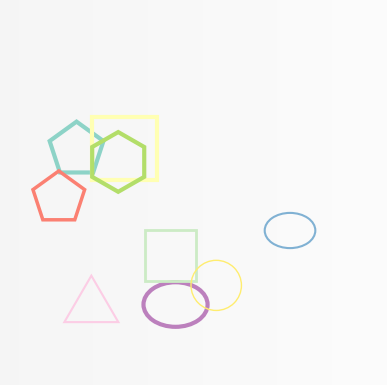[{"shape": "pentagon", "thickness": 3, "radius": 0.36, "center": [0.198, 0.611]}, {"shape": "square", "thickness": 3, "radius": 0.41, "center": [0.321, 0.614]}, {"shape": "pentagon", "thickness": 2.5, "radius": 0.35, "center": [0.152, 0.486]}, {"shape": "oval", "thickness": 1.5, "radius": 0.33, "center": [0.748, 0.401]}, {"shape": "hexagon", "thickness": 3, "radius": 0.39, "center": [0.305, 0.579]}, {"shape": "triangle", "thickness": 1.5, "radius": 0.4, "center": [0.236, 0.204]}, {"shape": "oval", "thickness": 3, "radius": 0.41, "center": [0.453, 0.209]}, {"shape": "square", "thickness": 2, "radius": 0.33, "center": [0.44, 0.336]}, {"shape": "circle", "thickness": 1, "radius": 0.33, "center": [0.558, 0.259]}]